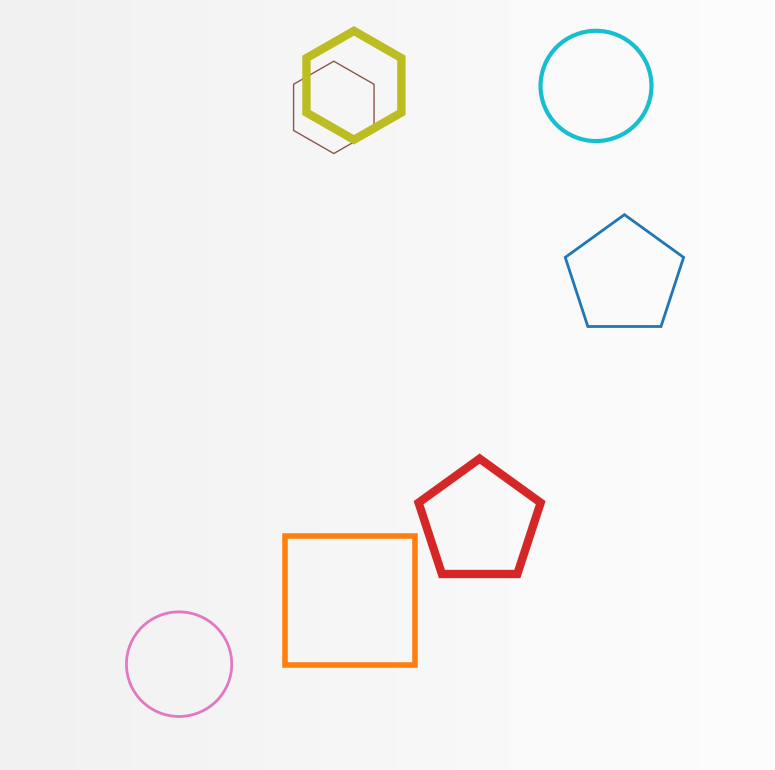[{"shape": "pentagon", "thickness": 1, "radius": 0.4, "center": [0.806, 0.641]}, {"shape": "square", "thickness": 2, "radius": 0.42, "center": [0.451, 0.22]}, {"shape": "pentagon", "thickness": 3, "radius": 0.41, "center": [0.619, 0.322]}, {"shape": "hexagon", "thickness": 0.5, "radius": 0.3, "center": [0.431, 0.861]}, {"shape": "circle", "thickness": 1, "radius": 0.34, "center": [0.231, 0.137]}, {"shape": "hexagon", "thickness": 3, "radius": 0.35, "center": [0.457, 0.889]}, {"shape": "circle", "thickness": 1.5, "radius": 0.36, "center": [0.769, 0.888]}]